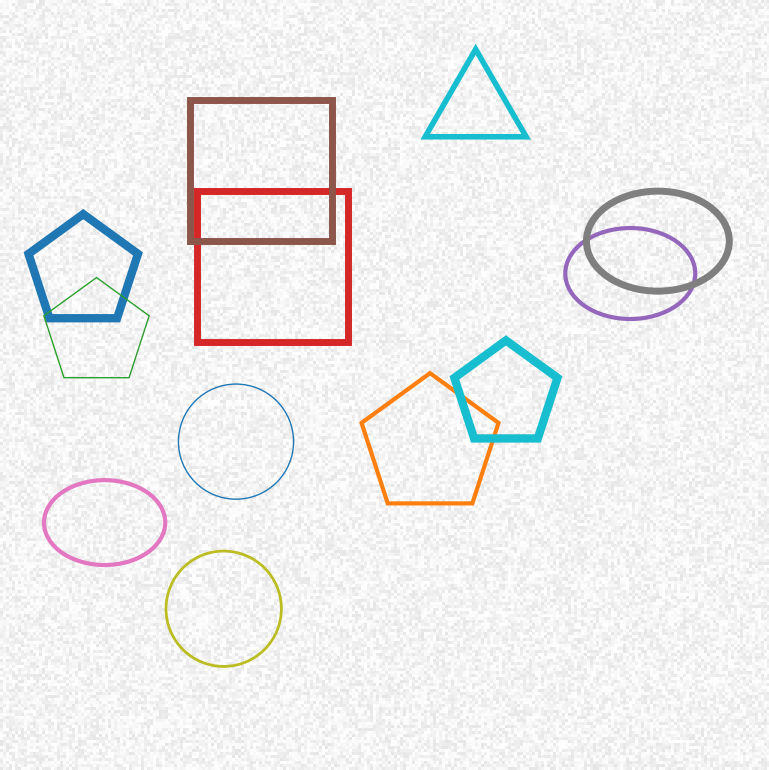[{"shape": "circle", "thickness": 0.5, "radius": 0.37, "center": [0.306, 0.426]}, {"shape": "pentagon", "thickness": 3, "radius": 0.37, "center": [0.108, 0.647]}, {"shape": "pentagon", "thickness": 1.5, "radius": 0.47, "center": [0.558, 0.422]}, {"shape": "pentagon", "thickness": 0.5, "radius": 0.36, "center": [0.125, 0.568]}, {"shape": "square", "thickness": 2.5, "radius": 0.49, "center": [0.354, 0.654]}, {"shape": "oval", "thickness": 1.5, "radius": 0.42, "center": [0.819, 0.645]}, {"shape": "square", "thickness": 2.5, "radius": 0.46, "center": [0.339, 0.779]}, {"shape": "oval", "thickness": 1.5, "radius": 0.39, "center": [0.136, 0.321]}, {"shape": "oval", "thickness": 2.5, "radius": 0.46, "center": [0.854, 0.687]}, {"shape": "circle", "thickness": 1, "radius": 0.37, "center": [0.291, 0.209]}, {"shape": "pentagon", "thickness": 3, "radius": 0.35, "center": [0.657, 0.488]}, {"shape": "triangle", "thickness": 2, "radius": 0.38, "center": [0.618, 0.86]}]